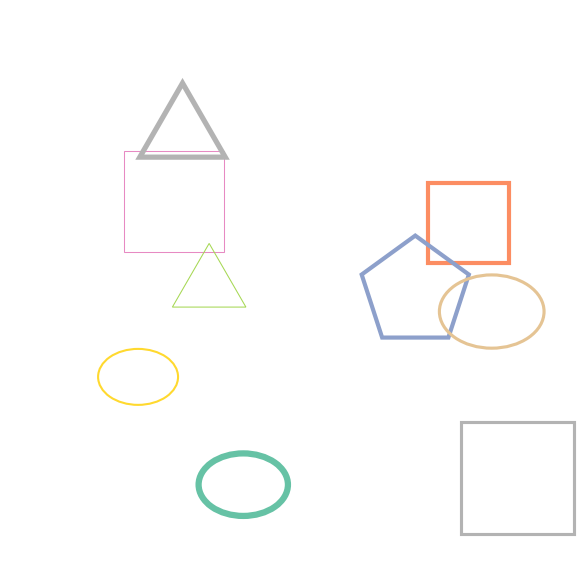[{"shape": "oval", "thickness": 3, "radius": 0.39, "center": [0.421, 0.16]}, {"shape": "square", "thickness": 2, "radius": 0.35, "center": [0.812, 0.613]}, {"shape": "pentagon", "thickness": 2, "radius": 0.49, "center": [0.719, 0.494]}, {"shape": "square", "thickness": 0.5, "radius": 0.44, "center": [0.301, 0.651]}, {"shape": "triangle", "thickness": 0.5, "radius": 0.37, "center": [0.362, 0.504]}, {"shape": "oval", "thickness": 1, "radius": 0.35, "center": [0.239, 0.347]}, {"shape": "oval", "thickness": 1.5, "radius": 0.45, "center": [0.851, 0.46]}, {"shape": "triangle", "thickness": 2.5, "radius": 0.43, "center": [0.316, 0.77]}, {"shape": "square", "thickness": 1.5, "radius": 0.49, "center": [0.896, 0.171]}]